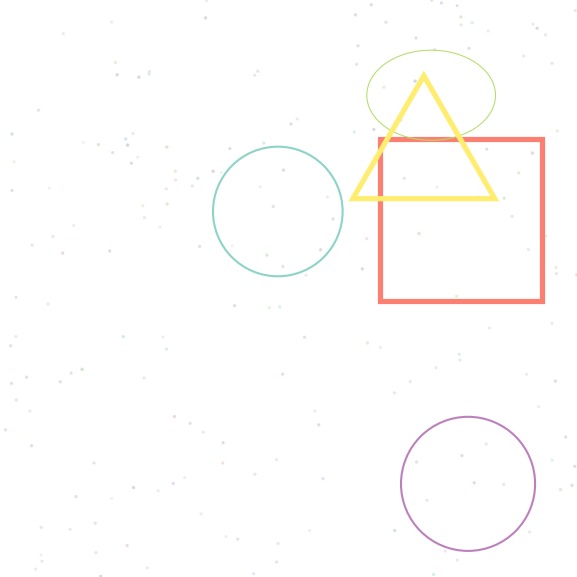[{"shape": "circle", "thickness": 1, "radius": 0.56, "center": [0.481, 0.633]}, {"shape": "square", "thickness": 2.5, "radius": 0.7, "center": [0.798, 0.619]}, {"shape": "oval", "thickness": 0.5, "radius": 0.56, "center": [0.747, 0.834]}, {"shape": "circle", "thickness": 1, "radius": 0.58, "center": [0.81, 0.161]}, {"shape": "triangle", "thickness": 2.5, "radius": 0.71, "center": [0.734, 0.726]}]